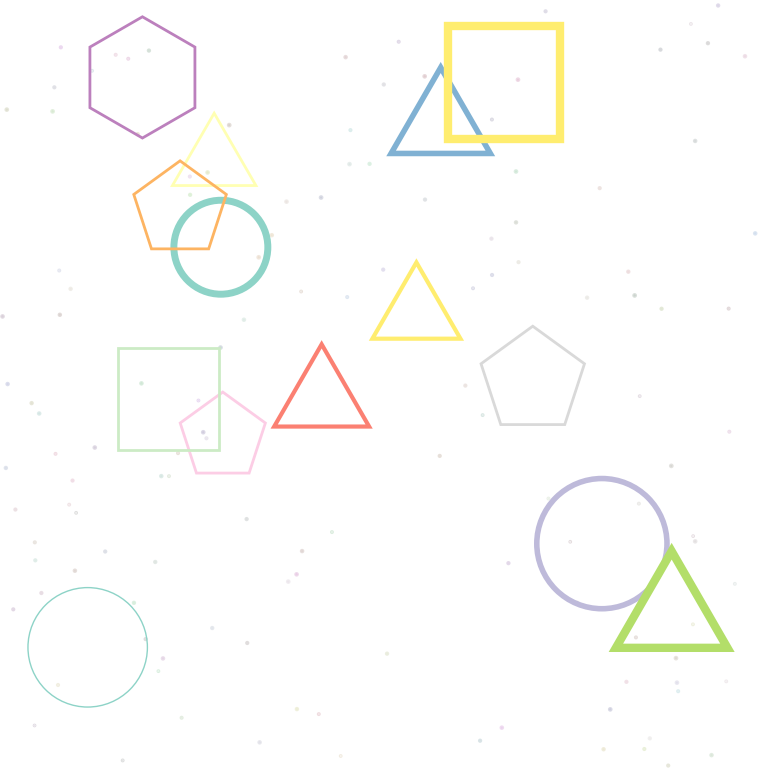[{"shape": "circle", "thickness": 2.5, "radius": 0.31, "center": [0.287, 0.679]}, {"shape": "circle", "thickness": 0.5, "radius": 0.39, "center": [0.114, 0.159]}, {"shape": "triangle", "thickness": 1, "radius": 0.31, "center": [0.278, 0.79]}, {"shape": "circle", "thickness": 2, "radius": 0.42, "center": [0.782, 0.294]}, {"shape": "triangle", "thickness": 1.5, "radius": 0.36, "center": [0.418, 0.482]}, {"shape": "triangle", "thickness": 2, "radius": 0.37, "center": [0.572, 0.838]}, {"shape": "pentagon", "thickness": 1, "radius": 0.32, "center": [0.234, 0.728]}, {"shape": "triangle", "thickness": 3, "radius": 0.42, "center": [0.872, 0.2]}, {"shape": "pentagon", "thickness": 1, "radius": 0.29, "center": [0.289, 0.433]}, {"shape": "pentagon", "thickness": 1, "radius": 0.35, "center": [0.692, 0.506]}, {"shape": "hexagon", "thickness": 1, "radius": 0.39, "center": [0.185, 0.899]}, {"shape": "square", "thickness": 1, "radius": 0.33, "center": [0.219, 0.482]}, {"shape": "triangle", "thickness": 1.5, "radius": 0.33, "center": [0.541, 0.593]}, {"shape": "square", "thickness": 3, "radius": 0.37, "center": [0.655, 0.893]}]